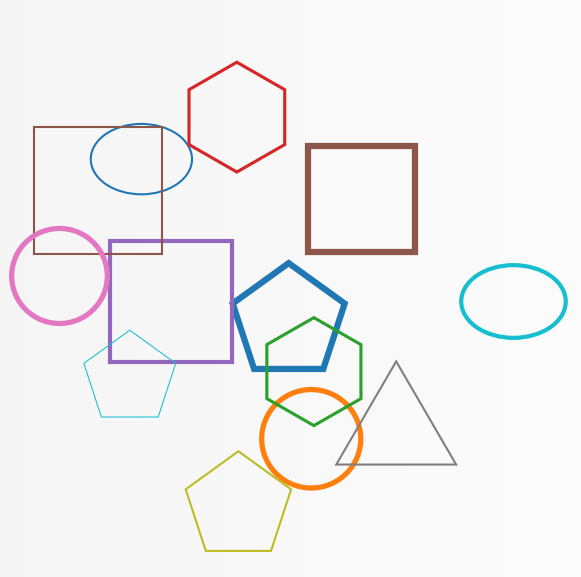[{"shape": "pentagon", "thickness": 3, "radius": 0.51, "center": [0.497, 0.442]}, {"shape": "oval", "thickness": 1, "radius": 0.44, "center": [0.243, 0.724]}, {"shape": "circle", "thickness": 2.5, "radius": 0.43, "center": [0.535, 0.239]}, {"shape": "hexagon", "thickness": 1.5, "radius": 0.47, "center": [0.54, 0.356]}, {"shape": "hexagon", "thickness": 1.5, "radius": 0.48, "center": [0.407, 0.796]}, {"shape": "square", "thickness": 2, "radius": 0.52, "center": [0.294, 0.478]}, {"shape": "square", "thickness": 3, "radius": 0.46, "center": [0.622, 0.655]}, {"shape": "square", "thickness": 1, "radius": 0.55, "center": [0.168, 0.67]}, {"shape": "circle", "thickness": 2.5, "radius": 0.41, "center": [0.102, 0.521]}, {"shape": "triangle", "thickness": 1, "radius": 0.6, "center": [0.682, 0.254]}, {"shape": "pentagon", "thickness": 1, "radius": 0.48, "center": [0.41, 0.122]}, {"shape": "pentagon", "thickness": 0.5, "radius": 0.42, "center": [0.223, 0.344]}, {"shape": "oval", "thickness": 2, "radius": 0.45, "center": [0.883, 0.477]}]